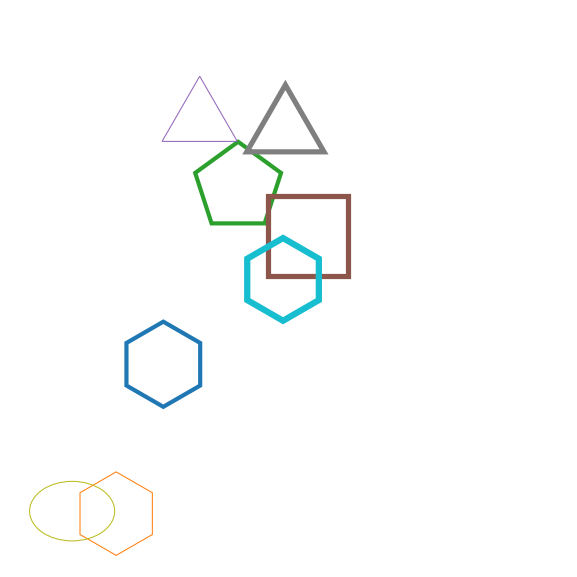[{"shape": "hexagon", "thickness": 2, "radius": 0.37, "center": [0.283, 0.368]}, {"shape": "hexagon", "thickness": 0.5, "radius": 0.36, "center": [0.201, 0.11]}, {"shape": "pentagon", "thickness": 2, "radius": 0.39, "center": [0.412, 0.676]}, {"shape": "triangle", "thickness": 0.5, "radius": 0.38, "center": [0.346, 0.792]}, {"shape": "square", "thickness": 2.5, "radius": 0.35, "center": [0.533, 0.59]}, {"shape": "triangle", "thickness": 2.5, "radius": 0.39, "center": [0.494, 0.775]}, {"shape": "oval", "thickness": 0.5, "radius": 0.37, "center": [0.125, 0.114]}, {"shape": "hexagon", "thickness": 3, "radius": 0.36, "center": [0.49, 0.515]}]